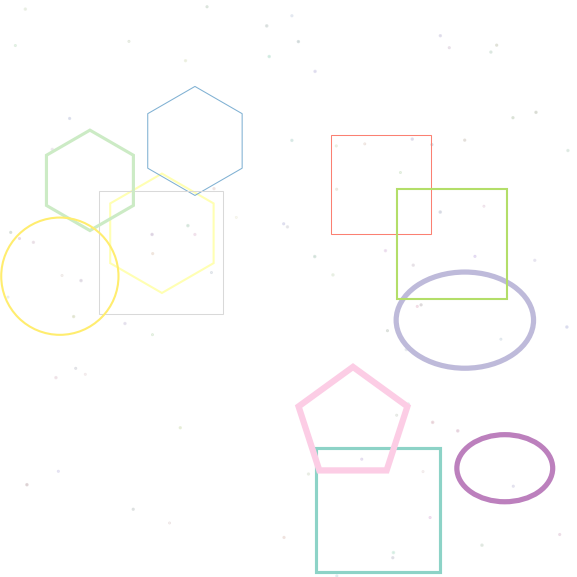[{"shape": "square", "thickness": 1.5, "radius": 0.54, "center": [0.654, 0.116]}, {"shape": "hexagon", "thickness": 1, "radius": 0.52, "center": [0.28, 0.595]}, {"shape": "oval", "thickness": 2.5, "radius": 0.59, "center": [0.805, 0.445]}, {"shape": "square", "thickness": 0.5, "radius": 0.43, "center": [0.66, 0.68]}, {"shape": "hexagon", "thickness": 0.5, "radius": 0.47, "center": [0.338, 0.755]}, {"shape": "square", "thickness": 1, "radius": 0.48, "center": [0.783, 0.577]}, {"shape": "pentagon", "thickness": 3, "radius": 0.5, "center": [0.611, 0.265]}, {"shape": "square", "thickness": 0.5, "radius": 0.53, "center": [0.279, 0.562]}, {"shape": "oval", "thickness": 2.5, "radius": 0.41, "center": [0.874, 0.188]}, {"shape": "hexagon", "thickness": 1.5, "radius": 0.43, "center": [0.156, 0.687]}, {"shape": "circle", "thickness": 1, "radius": 0.51, "center": [0.104, 0.521]}]